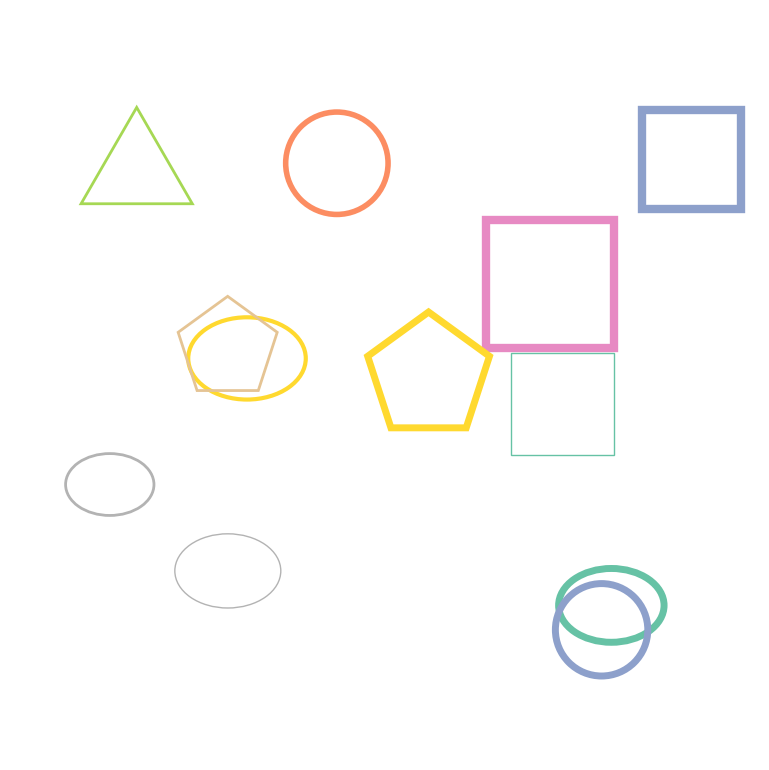[{"shape": "oval", "thickness": 2.5, "radius": 0.34, "center": [0.794, 0.214]}, {"shape": "square", "thickness": 0.5, "radius": 0.33, "center": [0.73, 0.475]}, {"shape": "circle", "thickness": 2, "radius": 0.33, "center": [0.437, 0.788]}, {"shape": "circle", "thickness": 2.5, "radius": 0.3, "center": [0.781, 0.182]}, {"shape": "square", "thickness": 3, "radius": 0.32, "center": [0.899, 0.793]}, {"shape": "square", "thickness": 3, "radius": 0.41, "center": [0.714, 0.631]}, {"shape": "triangle", "thickness": 1, "radius": 0.42, "center": [0.178, 0.777]}, {"shape": "pentagon", "thickness": 2.5, "radius": 0.42, "center": [0.557, 0.512]}, {"shape": "oval", "thickness": 1.5, "radius": 0.38, "center": [0.321, 0.535]}, {"shape": "pentagon", "thickness": 1, "radius": 0.34, "center": [0.296, 0.548]}, {"shape": "oval", "thickness": 0.5, "radius": 0.34, "center": [0.296, 0.259]}, {"shape": "oval", "thickness": 1, "radius": 0.29, "center": [0.143, 0.371]}]